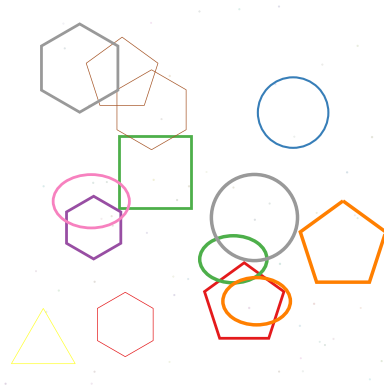[{"shape": "pentagon", "thickness": 2, "radius": 0.54, "center": [0.634, 0.209]}, {"shape": "hexagon", "thickness": 0.5, "radius": 0.42, "center": [0.325, 0.157]}, {"shape": "circle", "thickness": 1.5, "radius": 0.46, "center": [0.761, 0.708]}, {"shape": "oval", "thickness": 2.5, "radius": 0.44, "center": [0.606, 0.327]}, {"shape": "square", "thickness": 2, "radius": 0.47, "center": [0.403, 0.554]}, {"shape": "hexagon", "thickness": 2, "radius": 0.41, "center": [0.243, 0.409]}, {"shape": "oval", "thickness": 2.5, "radius": 0.44, "center": [0.667, 0.218]}, {"shape": "pentagon", "thickness": 2.5, "radius": 0.58, "center": [0.891, 0.361]}, {"shape": "triangle", "thickness": 0.5, "radius": 0.48, "center": [0.112, 0.103]}, {"shape": "hexagon", "thickness": 0.5, "radius": 0.52, "center": [0.394, 0.715]}, {"shape": "pentagon", "thickness": 0.5, "radius": 0.49, "center": [0.317, 0.806]}, {"shape": "oval", "thickness": 2, "radius": 0.5, "center": [0.237, 0.477]}, {"shape": "hexagon", "thickness": 2, "radius": 0.57, "center": [0.207, 0.823]}, {"shape": "circle", "thickness": 2.5, "radius": 0.56, "center": [0.661, 0.435]}]